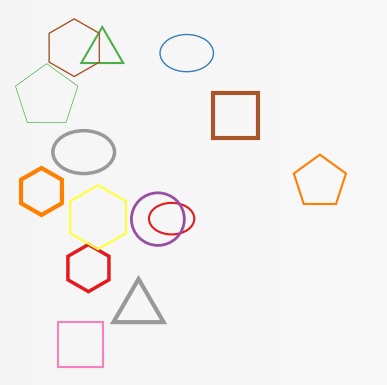[{"shape": "oval", "thickness": 1.5, "radius": 0.29, "center": [0.443, 0.432]}, {"shape": "hexagon", "thickness": 2.5, "radius": 0.31, "center": [0.228, 0.304]}, {"shape": "oval", "thickness": 1, "radius": 0.34, "center": [0.482, 0.862]}, {"shape": "pentagon", "thickness": 0.5, "radius": 0.42, "center": [0.12, 0.75]}, {"shape": "triangle", "thickness": 1.5, "radius": 0.31, "center": [0.264, 0.867]}, {"shape": "circle", "thickness": 2, "radius": 0.34, "center": [0.407, 0.431]}, {"shape": "pentagon", "thickness": 1.5, "radius": 0.35, "center": [0.826, 0.527]}, {"shape": "hexagon", "thickness": 3, "radius": 0.31, "center": [0.107, 0.503]}, {"shape": "hexagon", "thickness": 1.5, "radius": 0.42, "center": [0.253, 0.436]}, {"shape": "square", "thickness": 3, "radius": 0.3, "center": [0.607, 0.7]}, {"shape": "hexagon", "thickness": 1, "radius": 0.37, "center": [0.192, 0.876]}, {"shape": "square", "thickness": 1.5, "radius": 0.29, "center": [0.207, 0.105]}, {"shape": "triangle", "thickness": 3, "radius": 0.37, "center": [0.358, 0.201]}, {"shape": "oval", "thickness": 2.5, "radius": 0.4, "center": [0.216, 0.605]}]